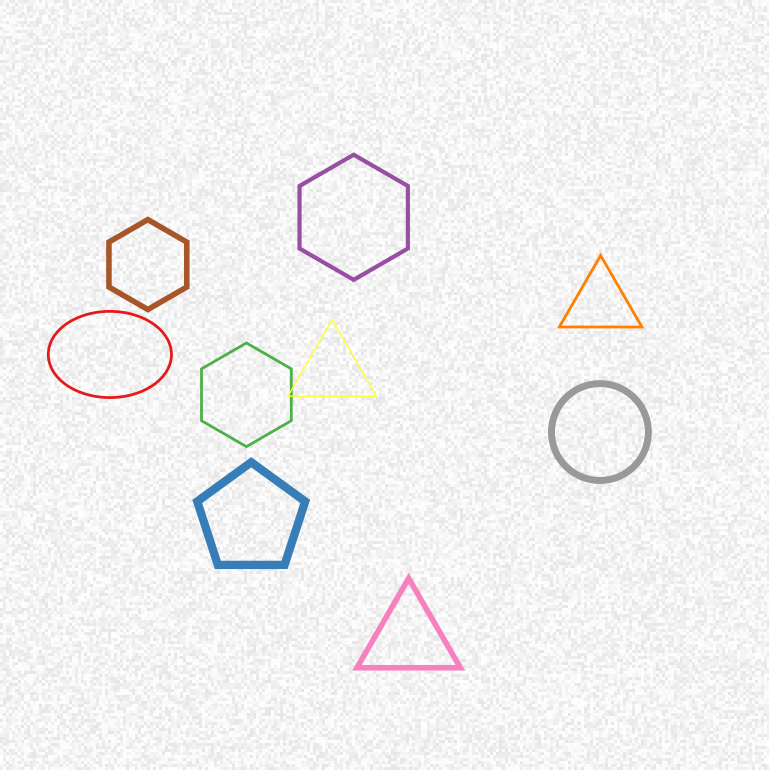[{"shape": "oval", "thickness": 1, "radius": 0.4, "center": [0.143, 0.54]}, {"shape": "pentagon", "thickness": 3, "radius": 0.37, "center": [0.326, 0.326]}, {"shape": "hexagon", "thickness": 1, "radius": 0.34, "center": [0.32, 0.487]}, {"shape": "hexagon", "thickness": 1.5, "radius": 0.41, "center": [0.459, 0.718]}, {"shape": "triangle", "thickness": 1, "radius": 0.31, "center": [0.78, 0.606]}, {"shape": "triangle", "thickness": 0.5, "radius": 0.33, "center": [0.431, 0.519]}, {"shape": "hexagon", "thickness": 2, "radius": 0.29, "center": [0.192, 0.656]}, {"shape": "triangle", "thickness": 2, "radius": 0.39, "center": [0.531, 0.172]}, {"shape": "circle", "thickness": 2.5, "radius": 0.31, "center": [0.779, 0.439]}]